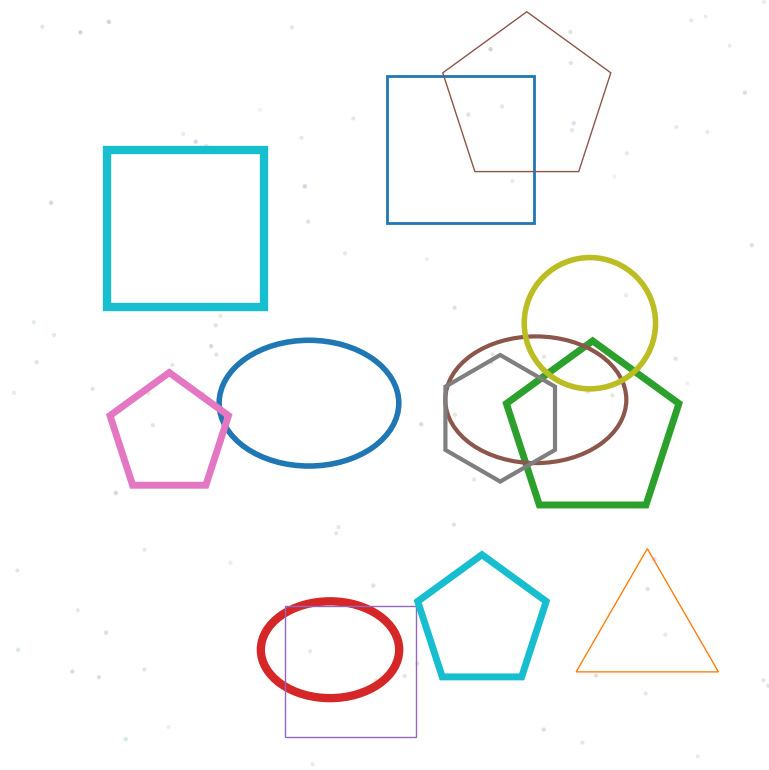[{"shape": "oval", "thickness": 2, "radius": 0.58, "center": [0.401, 0.476]}, {"shape": "square", "thickness": 1, "radius": 0.48, "center": [0.599, 0.806]}, {"shape": "triangle", "thickness": 0.5, "radius": 0.53, "center": [0.841, 0.181]}, {"shape": "pentagon", "thickness": 2.5, "radius": 0.59, "center": [0.77, 0.439]}, {"shape": "oval", "thickness": 3, "radius": 0.45, "center": [0.429, 0.156]}, {"shape": "square", "thickness": 0.5, "radius": 0.43, "center": [0.455, 0.127]}, {"shape": "pentagon", "thickness": 0.5, "radius": 0.57, "center": [0.684, 0.87]}, {"shape": "oval", "thickness": 1.5, "radius": 0.59, "center": [0.696, 0.481]}, {"shape": "pentagon", "thickness": 2.5, "radius": 0.4, "center": [0.22, 0.435]}, {"shape": "hexagon", "thickness": 1.5, "radius": 0.41, "center": [0.65, 0.457]}, {"shape": "circle", "thickness": 2, "radius": 0.43, "center": [0.766, 0.58]}, {"shape": "pentagon", "thickness": 2.5, "radius": 0.44, "center": [0.626, 0.192]}, {"shape": "square", "thickness": 3, "radius": 0.51, "center": [0.241, 0.703]}]